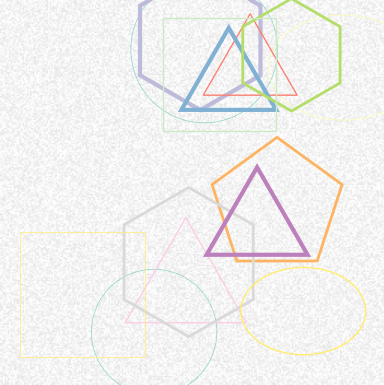[{"shape": "circle", "thickness": 0.5, "radius": 0.95, "center": [0.53, 0.872]}, {"shape": "circle", "thickness": 0.5, "radius": 0.81, "center": [0.4, 0.138]}, {"shape": "oval", "thickness": 0.5, "radius": 0.97, "center": [0.892, 0.824]}, {"shape": "hexagon", "thickness": 3, "radius": 0.9, "center": [0.52, 0.895]}, {"shape": "triangle", "thickness": 1, "radius": 0.7, "center": [0.65, 0.823]}, {"shape": "triangle", "thickness": 3, "radius": 0.71, "center": [0.594, 0.786]}, {"shape": "pentagon", "thickness": 2, "radius": 0.89, "center": [0.72, 0.466]}, {"shape": "hexagon", "thickness": 2, "radius": 0.73, "center": [0.757, 0.858]}, {"shape": "triangle", "thickness": 1, "radius": 0.91, "center": [0.483, 0.253]}, {"shape": "hexagon", "thickness": 2, "radius": 0.97, "center": [0.49, 0.319]}, {"shape": "triangle", "thickness": 3, "radius": 0.76, "center": [0.668, 0.414]}, {"shape": "square", "thickness": 1, "radius": 0.73, "center": [0.569, 0.807]}, {"shape": "oval", "thickness": 1, "radius": 0.81, "center": [0.788, 0.192]}, {"shape": "square", "thickness": 0.5, "radius": 0.81, "center": [0.215, 0.236]}]